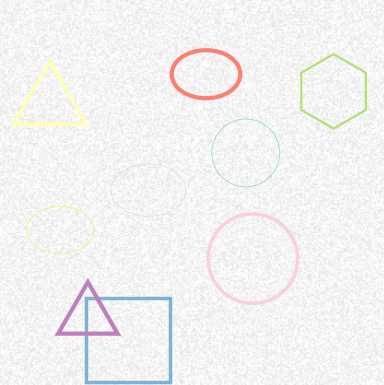[{"shape": "circle", "thickness": 0.5, "radius": 0.44, "center": [0.638, 0.603]}, {"shape": "triangle", "thickness": 2.5, "radius": 0.55, "center": [0.13, 0.732]}, {"shape": "oval", "thickness": 3, "radius": 0.45, "center": [0.535, 0.807]}, {"shape": "square", "thickness": 2.5, "radius": 0.55, "center": [0.332, 0.117]}, {"shape": "hexagon", "thickness": 1.5, "radius": 0.48, "center": [0.866, 0.763]}, {"shape": "circle", "thickness": 2.5, "radius": 0.58, "center": [0.657, 0.328]}, {"shape": "triangle", "thickness": 3, "radius": 0.45, "center": [0.228, 0.178]}, {"shape": "oval", "thickness": 0.5, "radius": 0.48, "center": [0.385, 0.506]}, {"shape": "oval", "thickness": 0.5, "radius": 0.44, "center": [0.156, 0.403]}]